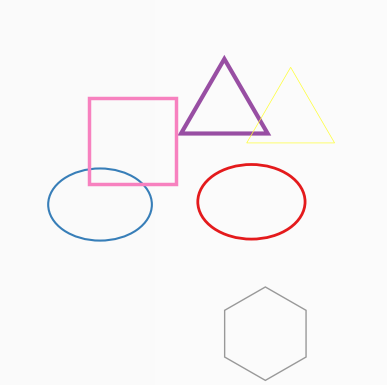[{"shape": "oval", "thickness": 2, "radius": 0.69, "center": [0.649, 0.476]}, {"shape": "oval", "thickness": 1.5, "radius": 0.67, "center": [0.258, 0.469]}, {"shape": "triangle", "thickness": 3, "radius": 0.65, "center": [0.579, 0.718]}, {"shape": "triangle", "thickness": 0.5, "radius": 0.65, "center": [0.75, 0.694]}, {"shape": "square", "thickness": 2.5, "radius": 0.56, "center": [0.342, 0.633]}, {"shape": "hexagon", "thickness": 1, "radius": 0.61, "center": [0.685, 0.133]}]